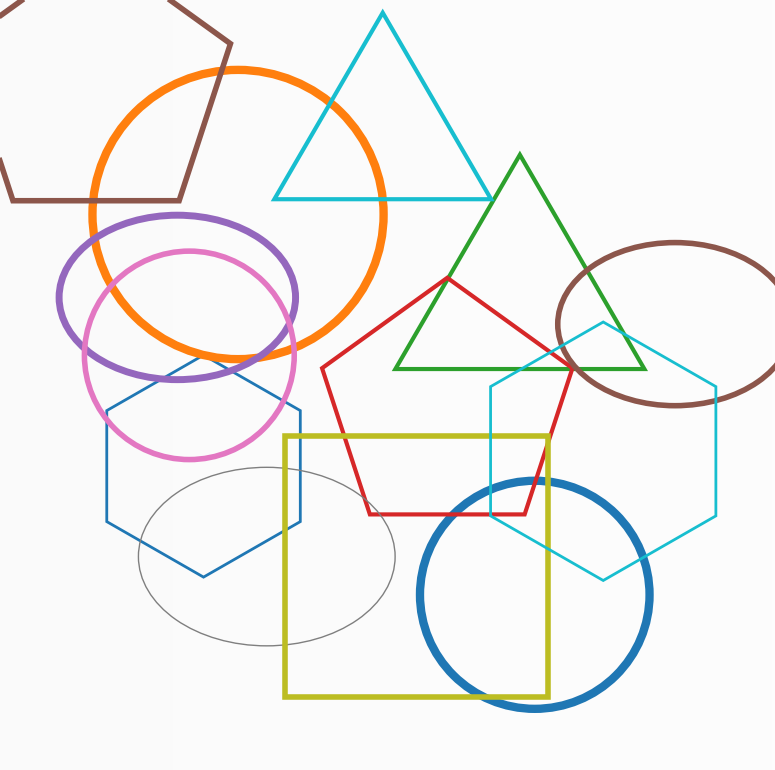[{"shape": "circle", "thickness": 3, "radius": 0.74, "center": [0.69, 0.228]}, {"shape": "hexagon", "thickness": 1, "radius": 0.72, "center": [0.263, 0.395]}, {"shape": "circle", "thickness": 3, "radius": 0.94, "center": [0.307, 0.721]}, {"shape": "triangle", "thickness": 1.5, "radius": 0.93, "center": [0.671, 0.613]}, {"shape": "pentagon", "thickness": 1.5, "radius": 0.85, "center": [0.577, 0.469]}, {"shape": "oval", "thickness": 2.5, "radius": 0.76, "center": [0.229, 0.614]}, {"shape": "pentagon", "thickness": 2, "radius": 0.91, "center": [0.124, 0.887]}, {"shape": "oval", "thickness": 2, "radius": 0.76, "center": [0.871, 0.579]}, {"shape": "circle", "thickness": 2, "radius": 0.68, "center": [0.244, 0.539]}, {"shape": "oval", "thickness": 0.5, "radius": 0.83, "center": [0.344, 0.277]}, {"shape": "square", "thickness": 2, "radius": 0.85, "center": [0.537, 0.264]}, {"shape": "triangle", "thickness": 1.5, "radius": 0.81, "center": [0.494, 0.822]}, {"shape": "hexagon", "thickness": 1, "radius": 0.84, "center": [0.778, 0.414]}]